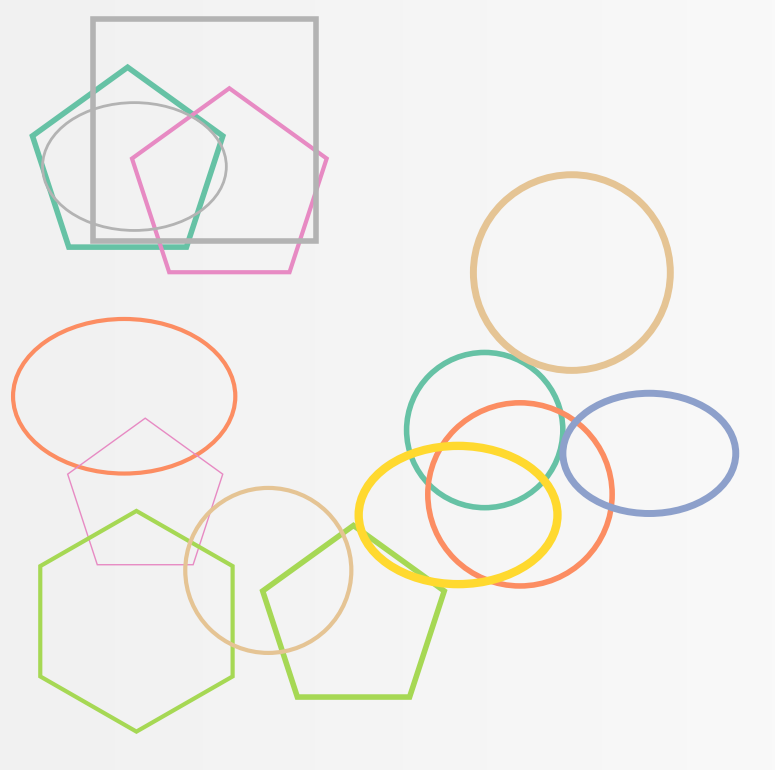[{"shape": "circle", "thickness": 2, "radius": 0.5, "center": [0.625, 0.441]}, {"shape": "pentagon", "thickness": 2, "radius": 0.65, "center": [0.165, 0.784]}, {"shape": "circle", "thickness": 2, "radius": 0.59, "center": [0.671, 0.358]}, {"shape": "oval", "thickness": 1.5, "radius": 0.72, "center": [0.16, 0.485]}, {"shape": "oval", "thickness": 2.5, "radius": 0.56, "center": [0.838, 0.411]}, {"shape": "pentagon", "thickness": 0.5, "radius": 0.53, "center": [0.187, 0.352]}, {"shape": "pentagon", "thickness": 1.5, "radius": 0.66, "center": [0.296, 0.753]}, {"shape": "pentagon", "thickness": 2, "radius": 0.62, "center": [0.456, 0.194]}, {"shape": "hexagon", "thickness": 1.5, "radius": 0.72, "center": [0.176, 0.193]}, {"shape": "oval", "thickness": 3, "radius": 0.64, "center": [0.591, 0.331]}, {"shape": "circle", "thickness": 1.5, "radius": 0.54, "center": [0.346, 0.259]}, {"shape": "circle", "thickness": 2.5, "radius": 0.64, "center": [0.738, 0.646]}, {"shape": "square", "thickness": 2, "radius": 0.72, "center": [0.264, 0.831]}, {"shape": "oval", "thickness": 1, "radius": 0.59, "center": [0.173, 0.784]}]